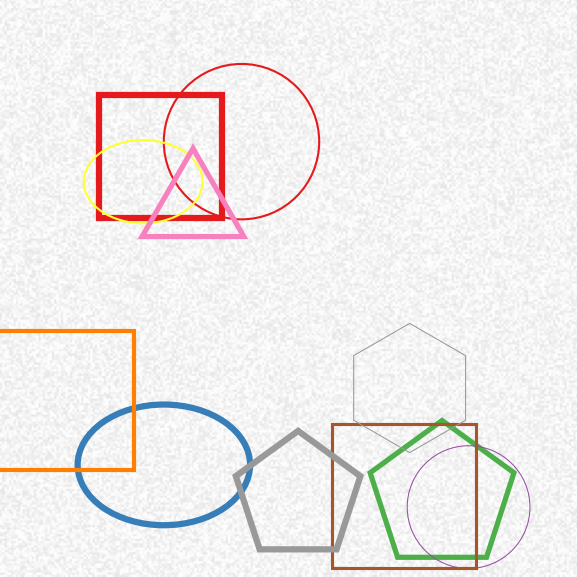[{"shape": "circle", "thickness": 1, "radius": 0.67, "center": [0.418, 0.754]}, {"shape": "square", "thickness": 3, "radius": 0.53, "center": [0.277, 0.728]}, {"shape": "oval", "thickness": 3, "radius": 0.75, "center": [0.284, 0.194]}, {"shape": "pentagon", "thickness": 2.5, "radius": 0.65, "center": [0.765, 0.14]}, {"shape": "circle", "thickness": 0.5, "radius": 0.53, "center": [0.811, 0.121]}, {"shape": "square", "thickness": 2, "radius": 0.6, "center": [0.112, 0.306]}, {"shape": "oval", "thickness": 1, "radius": 0.51, "center": [0.248, 0.685]}, {"shape": "square", "thickness": 1.5, "radius": 0.62, "center": [0.7, 0.14]}, {"shape": "triangle", "thickness": 2.5, "radius": 0.51, "center": [0.334, 0.64]}, {"shape": "pentagon", "thickness": 3, "radius": 0.57, "center": [0.516, 0.14]}, {"shape": "hexagon", "thickness": 0.5, "radius": 0.56, "center": [0.709, 0.327]}]